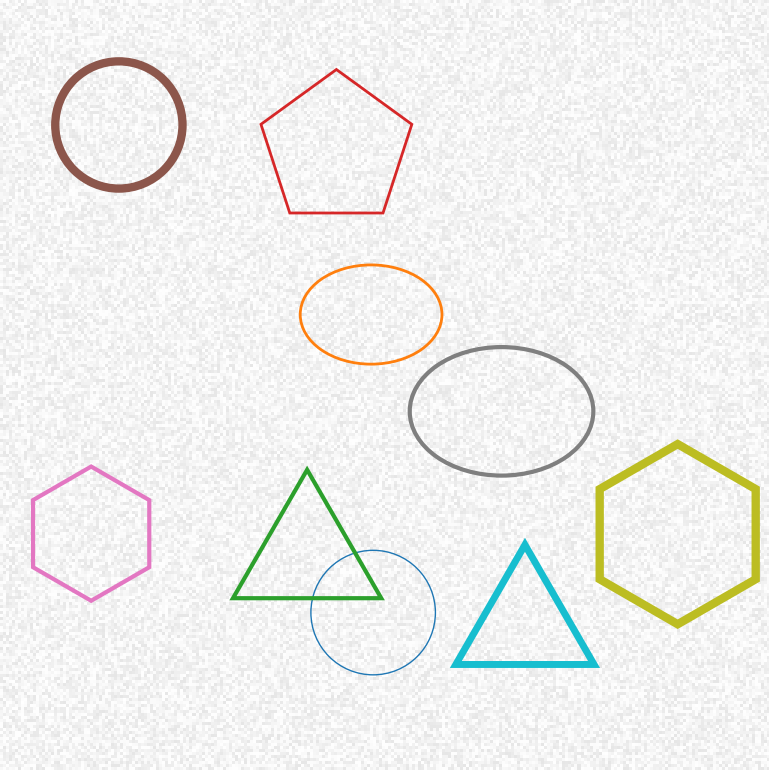[{"shape": "circle", "thickness": 0.5, "radius": 0.4, "center": [0.485, 0.204]}, {"shape": "oval", "thickness": 1, "radius": 0.46, "center": [0.482, 0.592]}, {"shape": "triangle", "thickness": 1.5, "radius": 0.56, "center": [0.399, 0.279]}, {"shape": "pentagon", "thickness": 1, "radius": 0.52, "center": [0.437, 0.807]}, {"shape": "circle", "thickness": 3, "radius": 0.41, "center": [0.154, 0.838]}, {"shape": "hexagon", "thickness": 1.5, "radius": 0.44, "center": [0.118, 0.307]}, {"shape": "oval", "thickness": 1.5, "radius": 0.6, "center": [0.651, 0.466]}, {"shape": "hexagon", "thickness": 3, "radius": 0.58, "center": [0.88, 0.306]}, {"shape": "triangle", "thickness": 2.5, "radius": 0.52, "center": [0.682, 0.189]}]